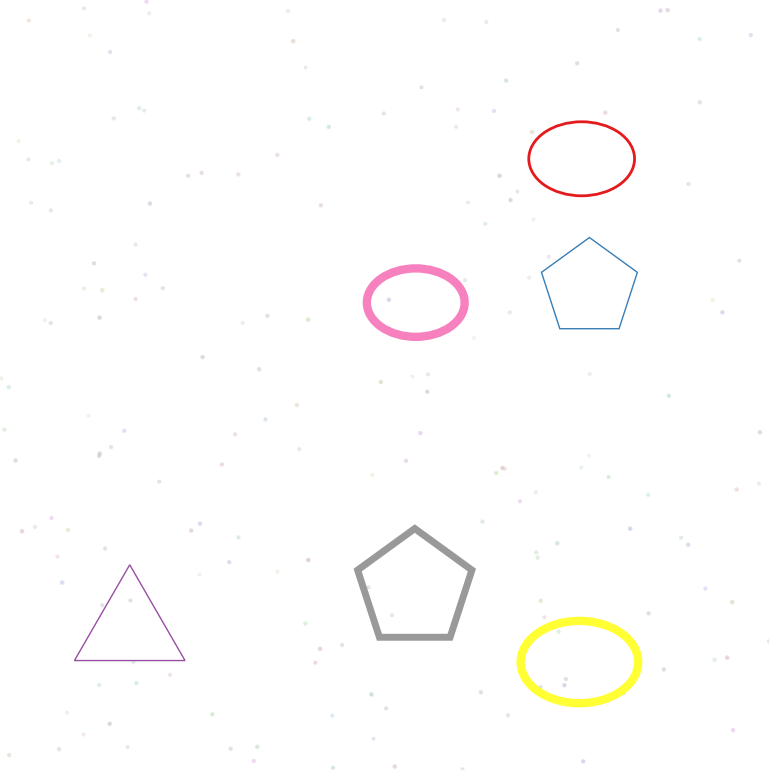[{"shape": "oval", "thickness": 1, "radius": 0.34, "center": [0.755, 0.794]}, {"shape": "pentagon", "thickness": 0.5, "radius": 0.33, "center": [0.765, 0.626]}, {"shape": "triangle", "thickness": 0.5, "radius": 0.41, "center": [0.168, 0.184]}, {"shape": "oval", "thickness": 3, "radius": 0.38, "center": [0.753, 0.14]}, {"shape": "oval", "thickness": 3, "radius": 0.32, "center": [0.54, 0.607]}, {"shape": "pentagon", "thickness": 2.5, "radius": 0.39, "center": [0.539, 0.236]}]